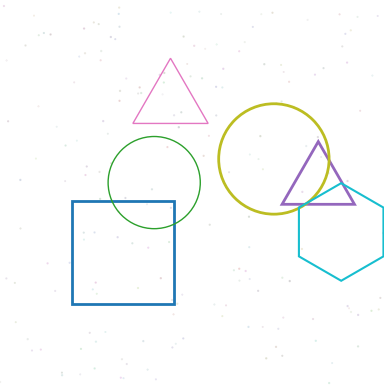[{"shape": "square", "thickness": 2, "radius": 0.67, "center": [0.32, 0.344]}, {"shape": "circle", "thickness": 1, "radius": 0.6, "center": [0.401, 0.526]}, {"shape": "triangle", "thickness": 2, "radius": 0.54, "center": [0.827, 0.524]}, {"shape": "triangle", "thickness": 1, "radius": 0.56, "center": [0.443, 0.736]}, {"shape": "circle", "thickness": 2, "radius": 0.72, "center": [0.711, 0.587]}, {"shape": "hexagon", "thickness": 1.5, "radius": 0.63, "center": [0.886, 0.397]}]